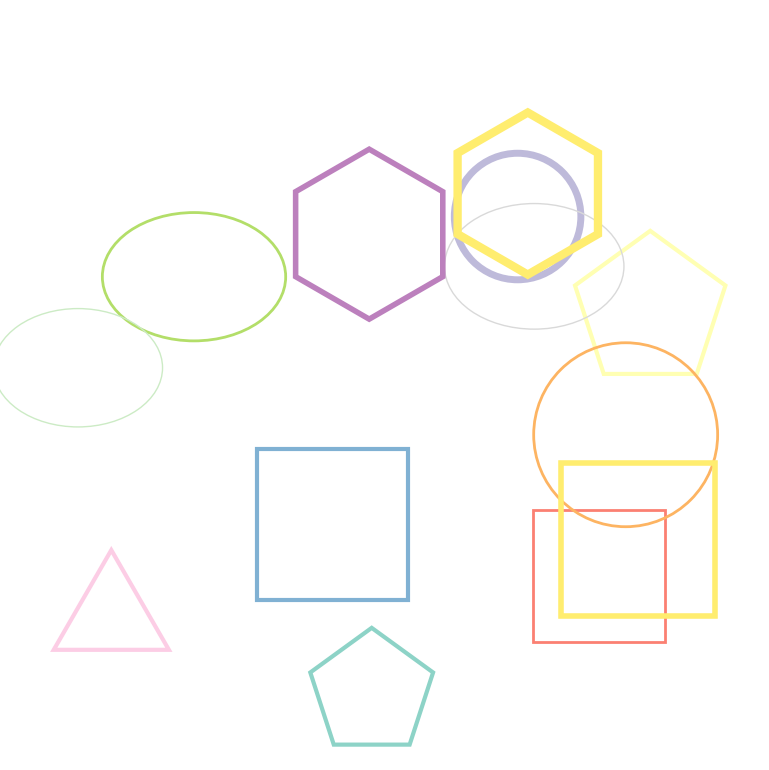[{"shape": "pentagon", "thickness": 1.5, "radius": 0.42, "center": [0.483, 0.101]}, {"shape": "pentagon", "thickness": 1.5, "radius": 0.51, "center": [0.844, 0.597]}, {"shape": "circle", "thickness": 2.5, "radius": 0.41, "center": [0.672, 0.719]}, {"shape": "square", "thickness": 1, "radius": 0.43, "center": [0.778, 0.252]}, {"shape": "square", "thickness": 1.5, "radius": 0.49, "center": [0.432, 0.319]}, {"shape": "circle", "thickness": 1, "radius": 0.6, "center": [0.813, 0.435]}, {"shape": "oval", "thickness": 1, "radius": 0.6, "center": [0.252, 0.641]}, {"shape": "triangle", "thickness": 1.5, "radius": 0.43, "center": [0.145, 0.199]}, {"shape": "oval", "thickness": 0.5, "radius": 0.58, "center": [0.694, 0.654]}, {"shape": "hexagon", "thickness": 2, "radius": 0.55, "center": [0.479, 0.696]}, {"shape": "oval", "thickness": 0.5, "radius": 0.55, "center": [0.101, 0.522]}, {"shape": "hexagon", "thickness": 3, "radius": 0.53, "center": [0.685, 0.749]}, {"shape": "square", "thickness": 2, "radius": 0.5, "center": [0.828, 0.299]}]